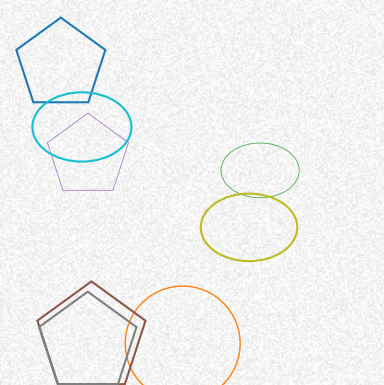[{"shape": "pentagon", "thickness": 1.5, "radius": 0.61, "center": [0.158, 0.833]}, {"shape": "circle", "thickness": 1, "radius": 0.75, "center": [0.475, 0.108]}, {"shape": "oval", "thickness": 0.5, "radius": 0.51, "center": [0.676, 0.557]}, {"shape": "pentagon", "thickness": 0.5, "radius": 0.55, "center": [0.228, 0.595]}, {"shape": "pentagon", "thickness": 1.5, "radius": 0.74, "center": [0.237, 0.121]}, {"shape": "pentagon", "thickness": 1.5, "radius": 0.66, "center": [0.228, 0.109]}, {"shape": "oval", "thickness": 1.5, "radius": 0.63, "center": [0.647, 0.409]}, {"shape": "oval", "thickness": 1.5, "radius": 0.64, "center": [0.213, 0.67]}]